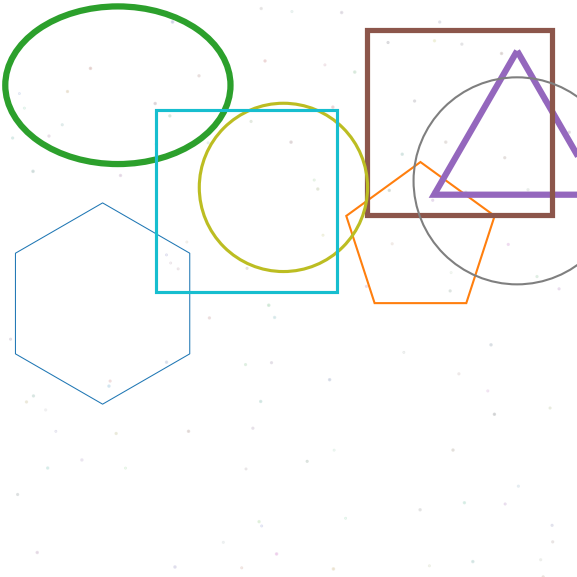[{"shape": "hexagon", "thickness": 0.5, "radius": 0.87, "center": [0.178, 0.474]}, {"shape": "pentagon", "thickness": 1, "radius": 0.68, "center": [0.728, 0.584]}, {"shape": "oval", "thickness": 3, "radius": 0.97, "center": [0.204, 0.852]}, {"shape": "triangle", "thickness": 3, "radius": 0.83, "center": [0.895, 0.745]}, {"shape": "square", "thickness": 2.5, "radius": 0.8, "center": [0.796, 0.787]}, {"shape": "circle", "thickness": 1, "radius": 0.9, "center": [0.895, 0.686]}, {"shape": "circle", "thickness": 1.5, "radius": 0.73, "center": [0.491, 0.675]}, {"shape": "square", "thickness": 1.5, "radius": 0.78, "center": [0.426, 0.651]}]